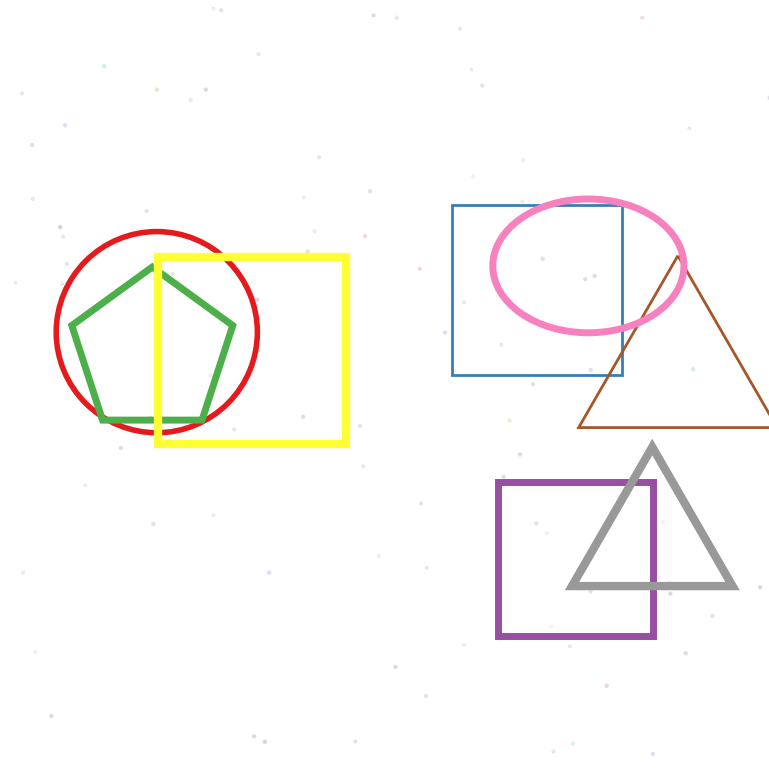[{"shape": "circle", "thickness": 2, "radius": 0.65, "center": [0.204, 0.569]}, {"shape": "square", "thickness": 1, "radius": 0.55, "center": [0.697, 0.623]}, {"shape": "pentagon", "thickness": 2.5, "radius": 0.55, "center": [0.198, 0.543]}, {"shape": "square", "thickness": 2.5, "radius": 0.5, "center": [0.747, 0.274]}, {"shape": "square", "thickness": 3, "radius": 0.61, "center": [0.327, 0.545]}, {"shape": "triangle", "thickness": 1, "radius": 0.74, "center": [0.88, 0.519]}, {"shape": "oval", "thickness": 2.5, "radius": 0.62, "center": [0.764, 0.655]}, {"shape": "triangle", "thickness": 3, "radius": 0.6, "center": [0.847, 0.299]}]